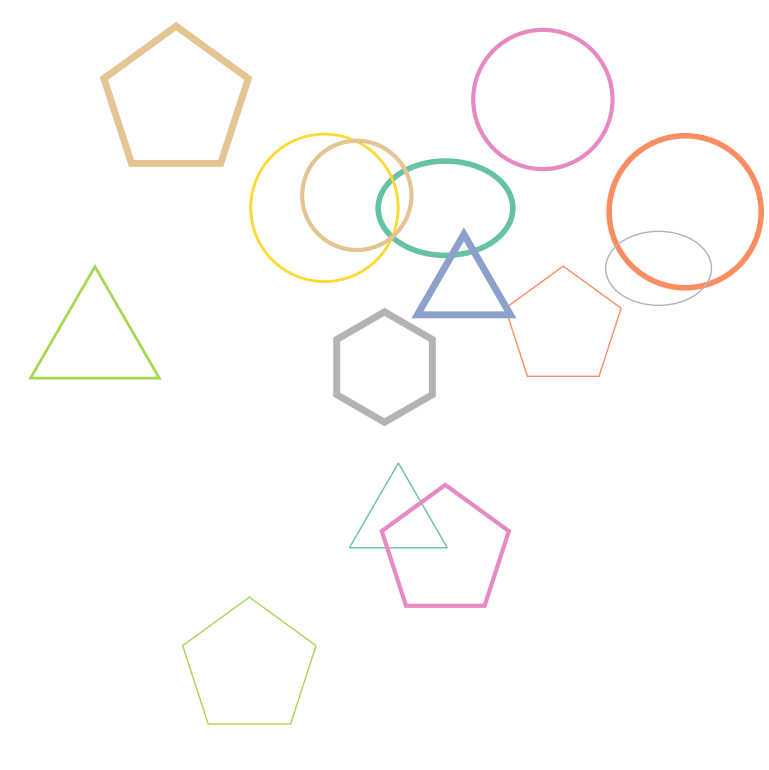[{"shape": "oval", "thickness": 2, "radius": 0.44, "center": [0.579, 0.73]}, {"shape": "triangle", "thickness": 0.5, "radius": 0.37, "center": [0.517, 0.325]}, {"shape": "pentagon", "thickness": 0.5, "radius": 0.4, "center": [0.731, 0.575]}, {"shape": "circle", "thickness": 2, "radius": 0.49, "center": [0.89, 0.725]}, {"shape": "triangle", "thickness": 2.5, "radius": 0.35, "center": [0.602, 0.626]}, {"shape": "circle", "thickness": 1.5, "radius": 0.45, "center": [0.705, 0.871]}, {"shape": "pentagon", "thickness": 1.5, "radius": 0.43, "center": [0.578, 0.283]}, {"shape": "pentagon", "thickness": 0.5, "radius": 0.46, "center": [0.324, 0.133]}, {"shape": "triangle", "thickness": 1, "radius": 0.48, "center": [0.123, 0.557]}, {"shape": "circle", "thickness": 1, "radius": 0.48, "center": [0.421, 0.73]}, {"shape": "pentagon", "thickness": 2.5, "radius": 0.49, "center": [0.229, 0.868]}, {"shape": "circle", "thickness": 1.5, "radius": 0.35, "center": [0.463, 0.746]}, {"shape": "hexagon", "thickness": 2.5, "radius": 0.36, "center": [0.499, 0.523]}, {"shape": "oval", "thickness": 0.5, "radius": 0.34, "center": [0.855, 0.652]}]